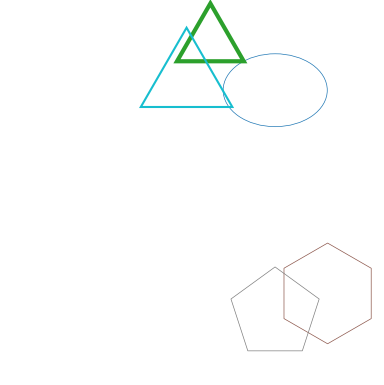[{"shape": "oval", "thickness": 0.5, "radius": 0.68, "center": [0.715, 0.766]}, {"shape": "triangle", "thickness": 3, "radius": 0.5, "center": [0.546, 0.891]}, {"shape": "hexagon", "thickness": 0.5, "radius": 0.65, "center": [0.851, 0.238]}, {"shape": "pentagon", "thickness": 0.5, "radius": 0.6, "center": [0.714, 0.186]}, {"shape": "triangle", "thickness": 1.5, "radius": 0.69, "center": [0.485, 0.791]}]